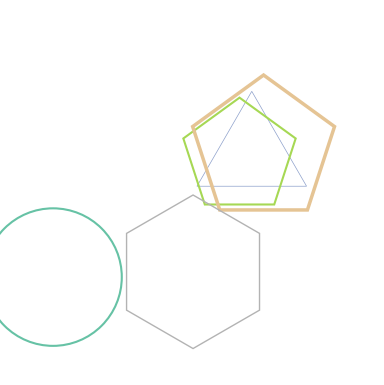[{"shape": "circle", "thickness": 1.5, "radius": 0.89, "center": [0.138, 0.28]}, {"shape": "triangle", "thickness": 0.5, "radius": 0.82, "center": [0.654, 0.598]}, {"shape": "pentagon", "thickness": 1.5, "radius": 0.77, "center": [0.622, 0.593]}, {"shape": "pentagon", "thickness": 2.5, "radius": 0.97, "center": [0.685, 0.611]}, {"shape": "hexagon", "thickness": 1, "radius": 1.0, "center": [0.501, 0.294]}]